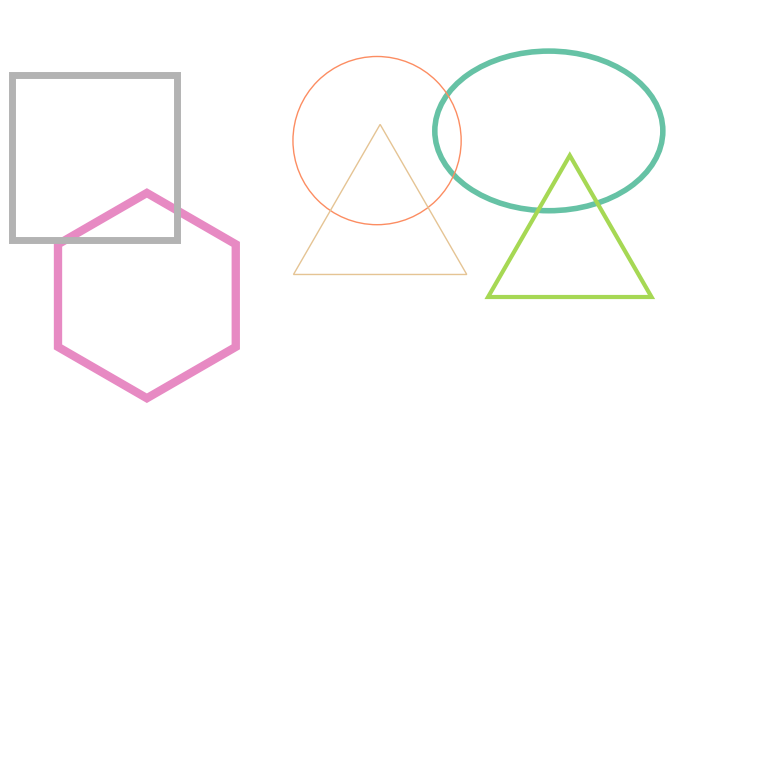[{"shape": "oval", "thickness": 2, "radius": 0.74, "center": [0.713, 0.83]}, {"shape": "circle", "thickness": 0.5, "radius": 0.55, "center": [0.49, 0.817]}, {"shape": "hexagon", "thickness": 3, "radius": 0.67, "center": [0.191, 0.616]}, {"shape": "triangle", "thickness": 1.5, "radius": 0.61, "center": [0.74, 0.676]}, {"shape": "triangle", "thickness": 0.5, "radius": 0.65, "center": [0.494, 0.709]}, {"shape": "square", "thickness": 2.5, "radius": 0.54, "center": [0.123, 0.796]}]